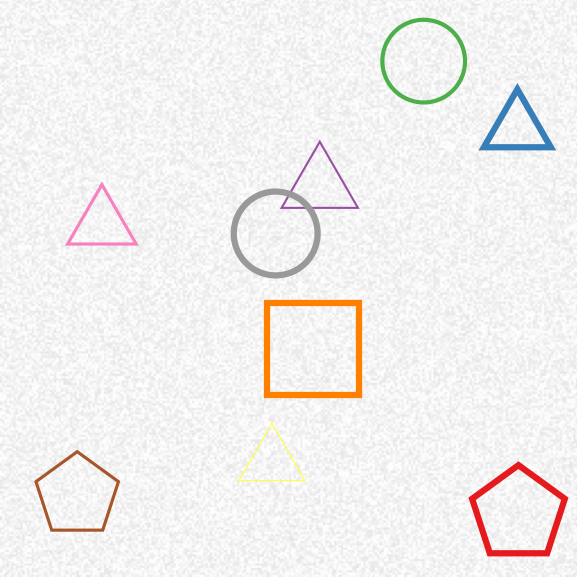[{"shape": "pentagon", "thickness": 3, "radius": 0.42, "center": [0.898, 0.109]}, {"shape": "triangle", "thickness": 3, "radius": 0.33, "center": [0.896, 0.778]}, {"shape": "circle", "thickness": 2, "radius": 0.36, "center": [0.734, 0.893]}, {"shape": "triangle", "thickness": 1, "radius": 0.38, "center": [0.554, 0.677]}, {"shape": "square", "thickness": 3, "radius": 0.4, "center": [0.541, 0.394]}, {"shape": "triangle", "thickness": 0.5, "radius": 0.33, "center": [0.471, 0.2]}, {"shape": "pentagon", "thickness": 1.5, "radius": 0.38, "center": [0.134, 0.142]}, {"shape": "triangle", "thickness": 1.5, "radius": 0.34, "center": [0.176, 0.611]}, {"shape": "circle", "thickness": 3, "radius": 0.36, "center": [0.477, 0.595]}]